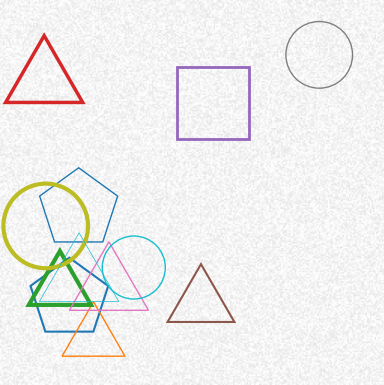[{"shape": "pentagon", "thickness": 1.5, "radius": 0.53, "center": [0.18, 0.224]}, {"shape": "pentagon", "thickness": 1, "radius": 0.53, "center": [0.204, 0.458]}, {"shape": "triangle", "thickness": 1, "radius": 0.47, "center": [0.243, 0.122]}, {"shape": "triangle", "thickness": 3, "radius": 0.47, "center": [0.156, 0.255]}, {"shape": "triangle", "thickness": 2.5, "radius": 0.58, "center": [0.115, 0.792]}, {"shape": "square", "thickness": 2, "radius": 0.47, "center": [0.554, 0.732]}, {"shape": "triangle", "thickness": 1.5, "radius": 0.5, "center": [0.522, 0.214]}, {"shape": "triangle", "thickness": 1, "radius": 0.59, "center": [0.283, 0.253]}, {"shape": "circle", "thickness": 1, "radius": 0.43, "center": [0.829, 0.858]}, {"shape": "circle", "thickness": 3, "radius": 0.55, "center": [0.119, 0.413]}, {"shape": "circle", "thickness": 1, "radius": 0.41, "center": [0.348, 0.305]}, {"shape": "triangle", "thickness": 0.5, "radius": 0.6, "center": [0.205, 0.276]}]